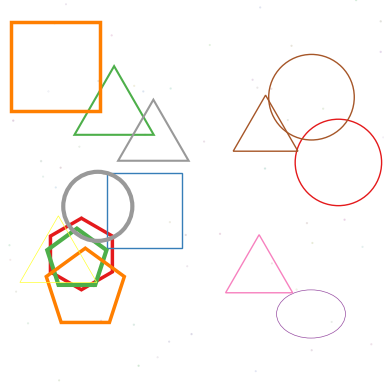[{"shape": "circle", "thickness": 1, "radius": 0.56, "center": [0.879, 0.578]}, {"shape": "hexagon", "thickness": 2.5, "radius": 0.46, "center": [0.211, 0.34]}, {"shape": "square", "thickness": 1, "radius": 0.49, "center": [0.375, 0.453]}, {"shape": "triangle", "thickness": 1.5, "radius": 0.59, "center": [0.296, 0.709]}, {"shape": "pentagon", "thickness": 3, "radius": 0.4, "center": [0.2, 0.325]}, {"shape": "oval", "thickness": 0.5, "radius": 0.45, "center": [0.808, 0.184]}, {"shape": "pentagon", "thickness": 2.5, "radius": 0.53, "center": [0.222, 0.249]}, {"shape": "square", "thickness": 2.5, "radius": 0.58, "center": [0.145, 0.828]}, {"shape": "triangle", "thickness": 0.5, "radius": 0.58, "center": [0.152, 0.324]}, {"shape": "circle", "thickness": 1, "radius": 0.56, "center": [0.809, 0.748]}, {"shape": "triangle", "thickness": 1, "radius": 0.49, "center": [0.69, 0.656]}, {"shape": "triangle", "thickness": 1, "radius": 0.5, "center": [0.673, 0.29]}, {"shape": "triangle", "thickness": 1.5, "radius": 0.53, "center": [0.398, 0.635]}, {"shape": "circle", "thickness": 3, "radius": 0.45, "center": [0.254, 0.464]}]